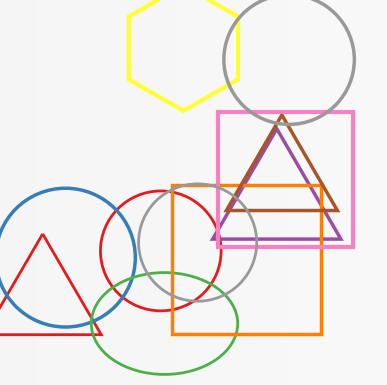[{"shape": "triangle", "thickness": 2, "radius": 0.87, "center": [0.11, 0.218]}, {"shape": "circle", "thickness": 2, "radius": 0.78, "center": [0.415, 0.348]}, {"shape": "circle", "thickness": 2.5, "radius": 0.9, "center": [0.169, 0.331]}, {"shape": "oval", "thickness": 2, "radius": 0.94, "center": [0.424, 0.16]}, {"shape": "triangle", "thickness": 2.5, "radius": 0.96, "center": [0.714, 0.474]}, {"shape": "square", "thickness": 2.5, "radius": 0.97, "center": [0.636, 0.326]}, {"shape": "hexagon", "thickness": 3, "radius": 0.81, "center": [0.473, 0.875]}, {"shape": "triangle", "thickness": 2.5, "radius": 0.83, "center": [0.727, 0.536]}, {"shape": "square", "thickness": 3, "radius": 0.87, "center": [0.738, 0.534]}, {"shape": "circle", "thickness": 2.5, "radius": 0.84, "center": [0.746, 0.845]}, {"shape": "circle", "thickness": 2, "radius": 0.76, "center": [0.51, 0.37]}]